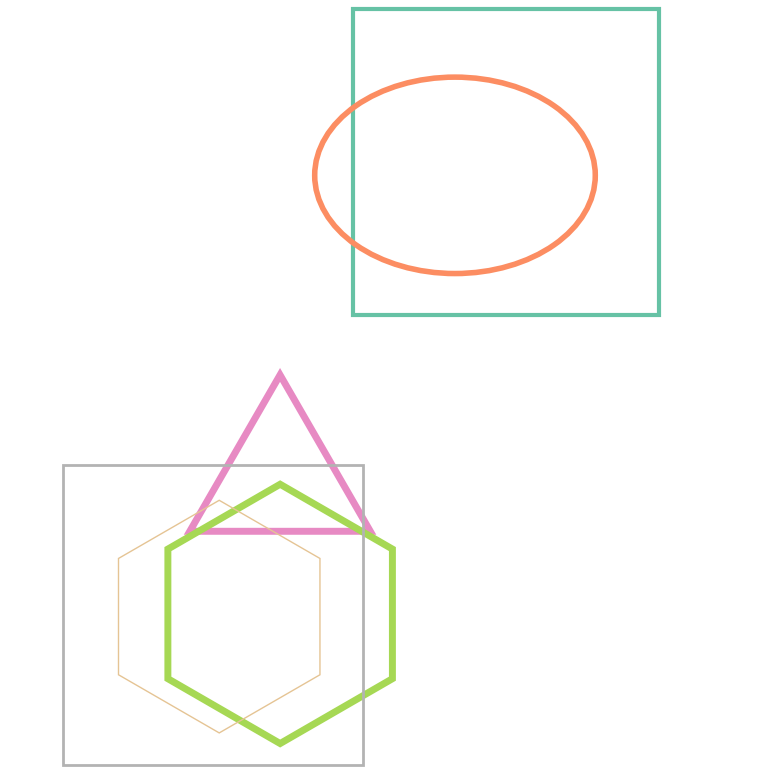[{"shape": "square", "thickness": 1.5, "radius": 0.99, "center": [0.657, 0.789]}, {"shape": "oval", "thickness": 2, "radius": 0.91, "center": [0.591, 0.772]}, {"shape": "triangle", "thickness": 2.5, "radius": 0.68, "center": [0.364, 0.378]}, {"shape": "hexagon", "thickness": 2.5, "radius": 0.84, "center": [0.364, 0.203]}, {"shape": "hexagon", "thickness": 0.5, "radius": 0.76, "center": [0.285, 0.199]}, {"shape": "square", "thickness": 1, "radius": 0.97, "center": [0.277, 0.201]}]